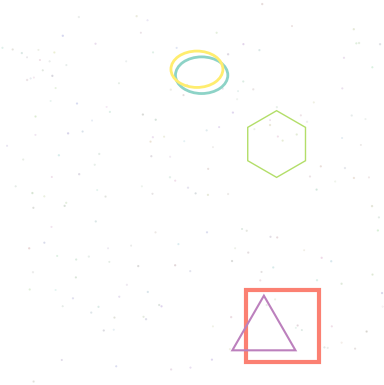[{"shape": "oval", "thickness": 2, "radius": 0.34, "center": [0.524, 0.805]}, {"shape": "square", "thickness": 3, "radius": 0.47, "center": [0.734, 0.153]}, {"shape": "hexagon", "thickness": 1, "radius": 0.43, "center": [0.718, 0.626]}, {"shape": "triangle", "thickness": 1.5, "radius": 0.47, "center": [0.685, 0.137]}, {"shape": "oval", "thickness": 2, "radius": 0.34, "center": [0.511, 0.82]}]